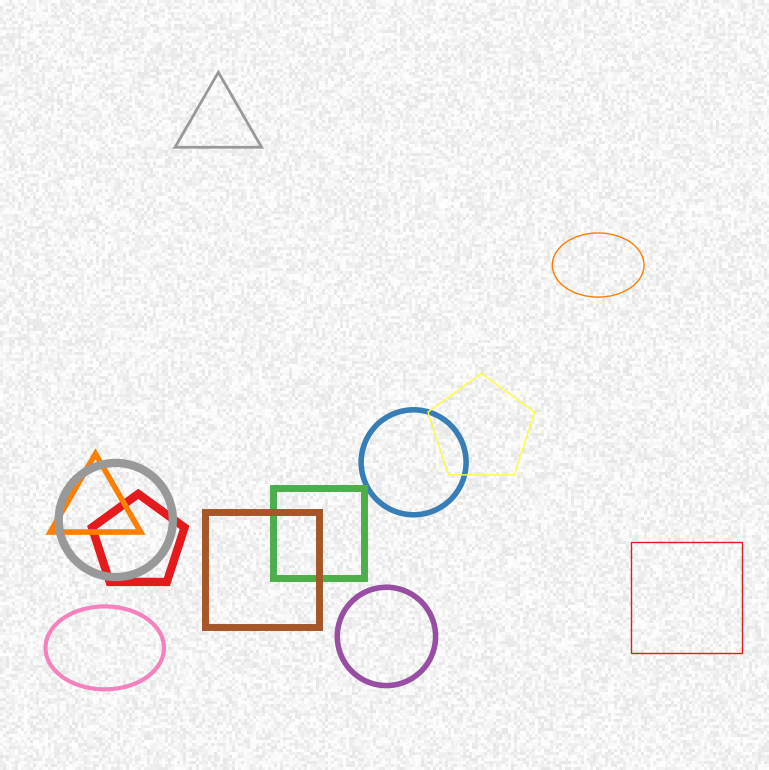[{"shape": "square", "thickness": 0.5, "radius": 0.36, "center": [0.892, 0.224]}, {"shape": "pentagon", "thickness": 3, "radius": 0.32, "center": [0.18, 0.295]}, {"shape": "circle", "thickness": 2, "radius": 0.34, "center": [0.537, 0.4]}, {"shape": "square", "thickness": 2.5, "radius": 0.29, "center": [0.414, 0.308]}, {"shape": "circle", "thickness": 2, "radius": 0.32, "center": [0.502, 0.174]}, {"shape": "triangle", "thickness": 2, "radius": 0.34, "center": [0.124, 0.343]}, {"shape": "oval", "thickness": 0.5, "radius": 0.3, "center": [0.777, 0.656]}, {"shape": "pentagon", "thickness": 0.5, "radius": 0.36, "center": [0.625, 0.442]}, {"shape": "square", "thickness": 2.5, "radius": 0.37, "center": [0.34, 0.26]}, {"shape": "oval", "thickness": 1.5, "radius": 0.38, "center": [0.136, 0.159]}, {"shape": "triangle", "thickness": 1, "radius": 0.32, "center": [0.284, 0.841]}, {"shape": "circle", "thickness": 3, "radius": 0.37, "center": [0.15, 0.325]}]